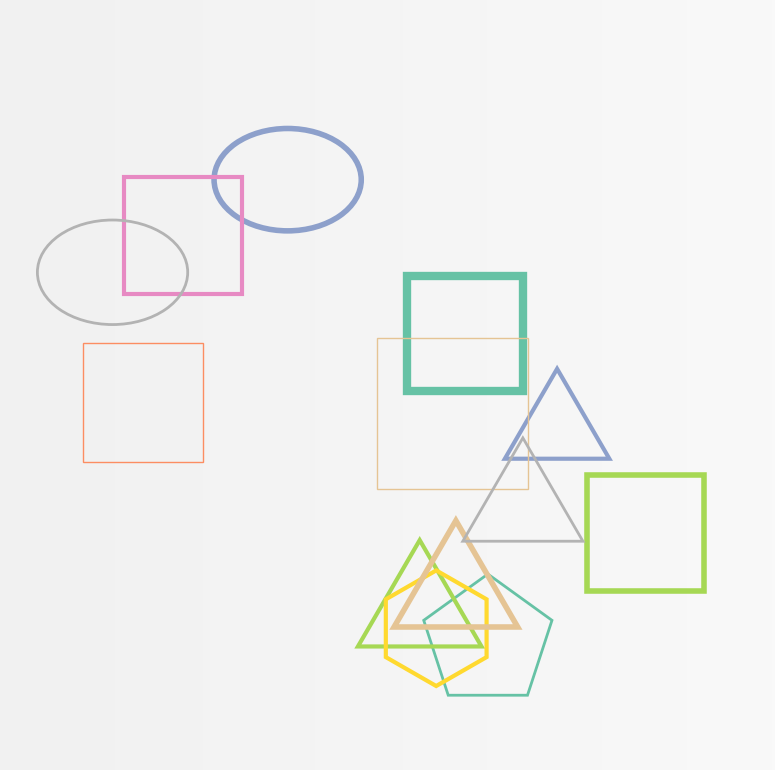[{"shape": "pentagon", "thickness": 1, "radius": 0.44, "center": [0.629, 0.167]}, {"shape": "square", "thickness": 3, "radius": 0.37, "center": [0.6, 0.567]}, {"shape": "square", "thickness": 0.5, "radius": 0.39, "center": [0.185, 0.477]}, {"shape": "oval", "thickness": 2, "radius": 0.47, "center": [0.371, 0.767]}, {"shape": "triangle", "thickness": 1.5, "radius": 0.39, "center": [0.719, 0.443]}, {"shape": "square", "thickness": 1.5, "radius": 0.38, "center": [0.236, 0.694]}, {"shape": "square", "thickness": 2, "radius": 0.38, "center": [0.833, 0.308]}, {"shape": "triangle", "thickness": 1.5, "radius": 0.46, "center": [0.542, 0.206]}, {"shape": "hexagon", "thickness": 1.5, "radius": 0.38, "center": [0.563, 0.184]}, {"shape": "triangle", "thickness": 2, "radius": 0.46, "center": [0.588, 0.232]}, {"shape": "square", "thickness": 0.5, "radius": 0.49, "center": [0.584, 0.463]}, {"shape": "triangle", "thickness": 1, "radius": 0.45, "center": [0.675, 0.342]}, {"shape": "oval", "thickness": 1, "radius": 0.48, "center": [0.145, 0.646]}]